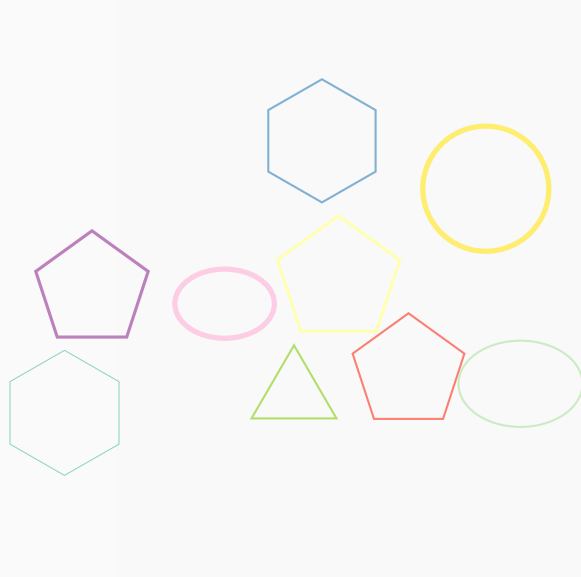[{"shape": "hexagon", "thickness": 0.5, "radius": 0.54, "center": [0.111, 0.284]}, {"shape": "pentagon", "thickness": 1.5, "radius": 0.55, "center": [0.583, 0.515]}, {"shape": "pentagon", "thickness": 1, "radius": 0.51, "center": [0.703, 0.356]}, {"shape": "hexagon", "thickness": 1, "radius": 0.53, "center": [0.554, 0.755]}, {"shape": "triangle", "thickness": 1, "radius": 0.42, "center": [0.506, 0.317]}, {"shape": "oval", "thickness": 2.5, "radius": 0.43, "center": [0.386, 0.473]}, {"shape": "pentagon", "thickness": 1.5, "radius": 0.51, "center": [0.158, 0.498]}, {"shape": "oval", "thickness": 1, "radius": 0.53, "center": [0.895, 0.335]}, {"shape": "circle", "thickness": 2.5, "radius": 0.54, "center": [0.836, 0.672]}]